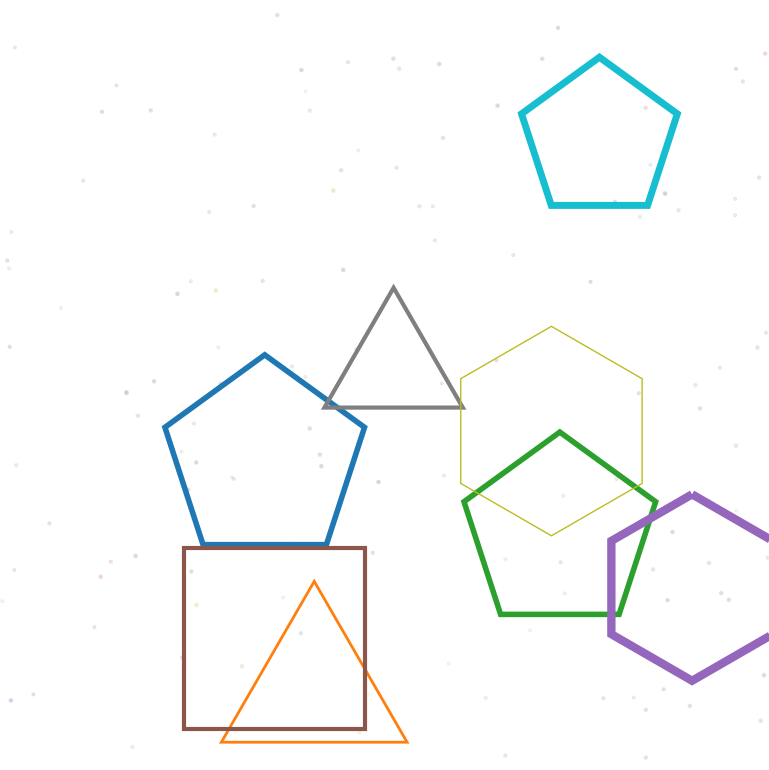[{"shape": "pentagon", "thickness": 2, "radius": 0.68, "center": [0.344, 0.403]}, {"shape": "triangle", "thickness": 1, "radius": 0.7, "center": [0.408, 0.106]}, {"shape": "pentagon", "thickness": 2, "radius": 0.65, "center": [0.727, 0.308]}, {"shape": "hexagon", "thickness": 3, "radius": 0.61, "center": [0.899, 0.237]}, {"shape": "square", "thickness": 1.5, "radius": 0.59, "center": [0.356, 0.171]}, {"shape": "triangle", "thickness": 1.5, "radius": 0.52, "center": [0.511, 0.523]}, {"shape": "hexagon", "thickness": 0.5, "radius": 0.68, "center": [0.716, 0.44]}, {"shape": "pentagon", "thickness": 2.5, "radius": 0.53, "center": [0.778, 0.819]}]